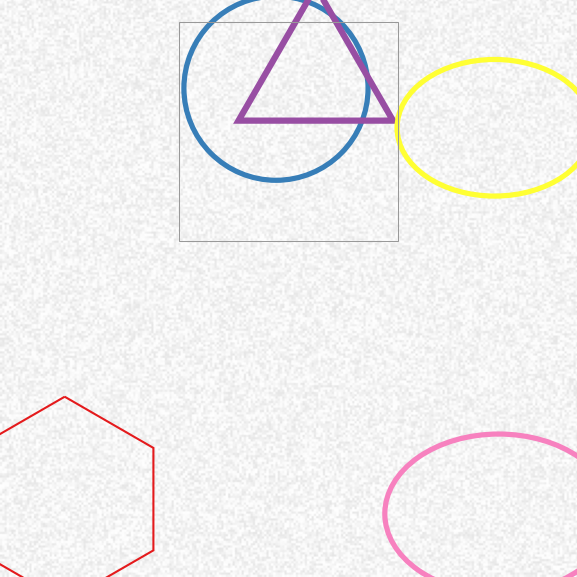[{"shape": "hexagon", "thickness": 1, "radius": 0.89, "center": [0.112, 0.135]}, {"shape": "circle", "thickness": 2.5, "radius": 0.8, "center": [0.478, 0.846]}, {"shape": "triangle", "thickness": 3, "radius": 0.77, "center": [0.547, 0.867]}, {"shape": "oval", "thickness": 2.5, "radius": 0.84, "center": [0.857, 0.778]}, {"shape": "oval", "thickness": 2.5, "radius": 0.99, "center": [0.863, 0.11]}, {"shape": "square", "thickness": 0.5, "radius": 0.95, "center": [0.499, 0.771]}]